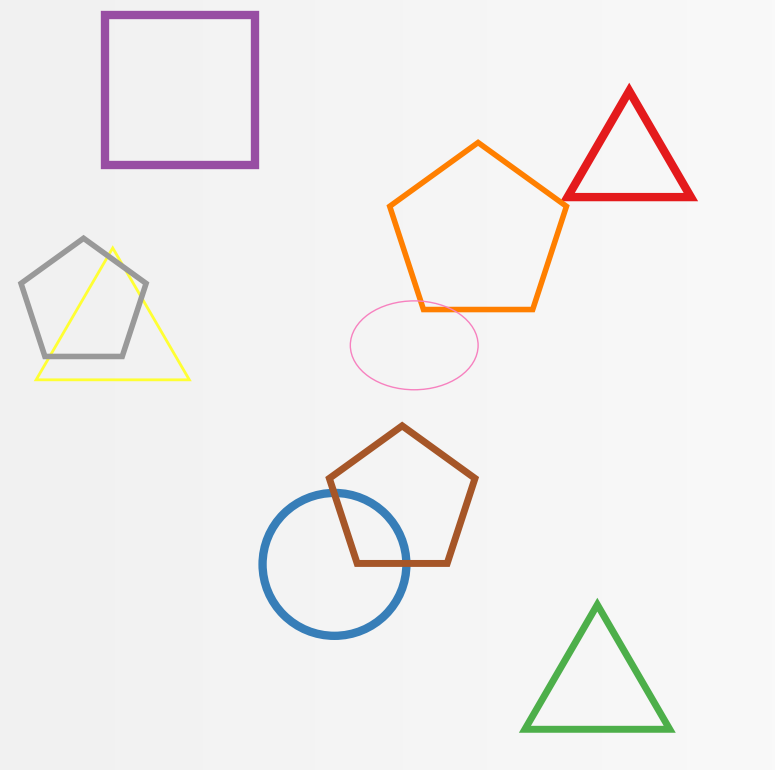[{"shape": "triangle", "thickness": 3, "radius": 0.46, "center": [0.812, 0.79]}, {"shape": "circle", "thickness": 3, "radius": 0.46, "center": [0.432, 0.267]}, {"shape": "triangle", "thickness": 2.5, "radius": 0.54, "center": [0.771, 0.107]}, {"shape": "square", "thickness": 3, "radius": 0.48, "center": [0.232, 0.883]}, {"shape": "pentagon", "thickness": 2, "radius": 0.6, "center": [0.617, 0.695]}, {"shape": "triangle", "thickness": 1, "radius": 0.57, "center": [0.145, 0.564]}, {"shape": "pentagon", "thickness": 2.5, "radius": 0.49, "center": [0.519, 0.348]}, {"shape": "oval", "thickness": 0.5, "radius": 0.41, "center": [0.534, 0.552]}, {"shape": "pentagon", "thickness": 2, "radius": 0.42, "center": [0.108, 0.606]}]